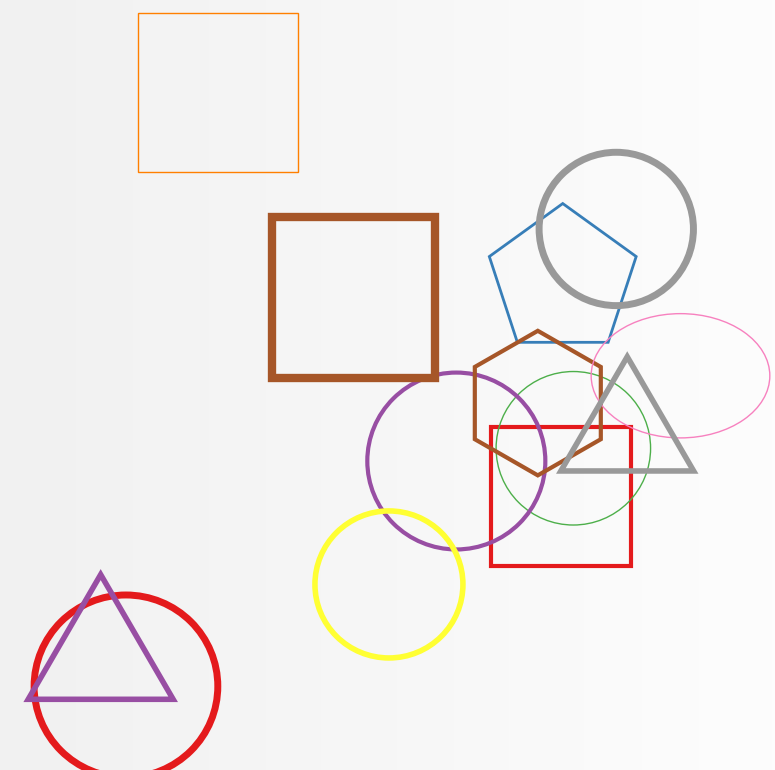[{"shape": "square", "thickness": 1.5, "radius": 0.45, "center": [0.724, 0.356]}, {"shape": "circle", "thickness": 2.5, "radius": 0.59, "center": [0.163, 0.109]}, {"shape": "pentagon", "thickness": 1, "radius": 0.5, "center": [0.726, 0.636]}, {"shape": "circle", "thickness": 0.5, "radius": 0.5, "center": [0.74, 0.418]}, {"shape": "triangle", "thickness": 2, "radius": 0.54, "center": [0.13, 0.146]}, {"shape": "circle", "thickness": 1.5, "radius": 0.57, "center": [0.589, 0.401]}, {"shape": "square", "thickness": 0.5, "radius": 0.52, "center": [0.281, 0.88]}, {"shape": "circle", "thickness": 2, "radius": 0.48, "center": [0.502, 0.241]}, {"shape": "hexagon", "thickness": 1.5, "radius": 0.47, "center": [0.694, 0.477]}, {"shape": "square", "thickness": 3, "radius": 0.52, "center": [0.456, 0.613]}, {"shape": "oval", "thickness": 0.5, "radius": 0.58, "center": [0.878, 0.512]}, {"shape": "circle", "thickness": 2.5, "radius": 0.5, "center": [0.795, 0.703]}, {"shape": "triangle", "thickness": 2, "radius": 0.49, "center": [0.809, 0.438]}]